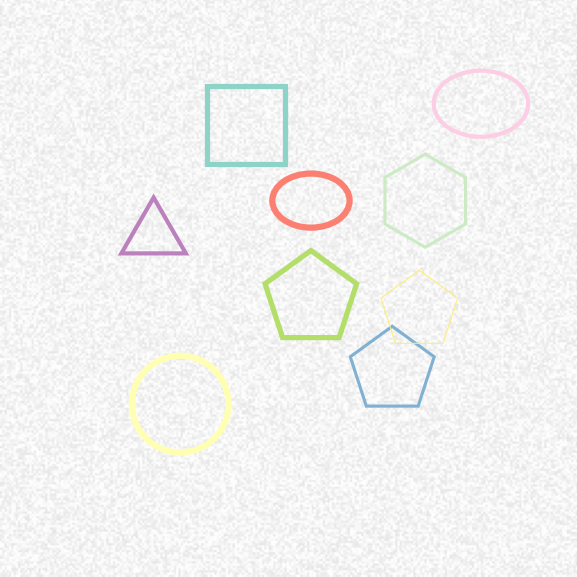[{"shape": "square", "thickness": 2.5, "radius": 0.34, "center": [0.426, 0.783]}, {"shape": "circle", "thickness": 3, "radius": 0.42, "center": [0.312, 0.299]}, {"shape": "oval", "thickness": 3, "radius": 0.33, "center": [0.538, 0.652]}, {"shape": "pentagon", "thickness": 1.5, "radius": 0.38, "center": [0.679, 0.358]}, {"shape": "pentagon", "thickness": 2.5, "radius": 0.42, "center": [0.538, 0.482]}, {"shape": "oval", "thickness": 2, "radius": 0.41, "center": [0.833, 0.82]}, {"shape": "triangle", "thickness": 2, "radius": 0.32, "center": [0.266, 0.593]}, {"shape": "hexagon", "thickness": 1.5, "radius": 0.4, "center": [0.736, 0.652]}, {"shape": "pentagon", "thickness": 0.5, "radius": 0.35, "center": [0.726, 0.461]}]